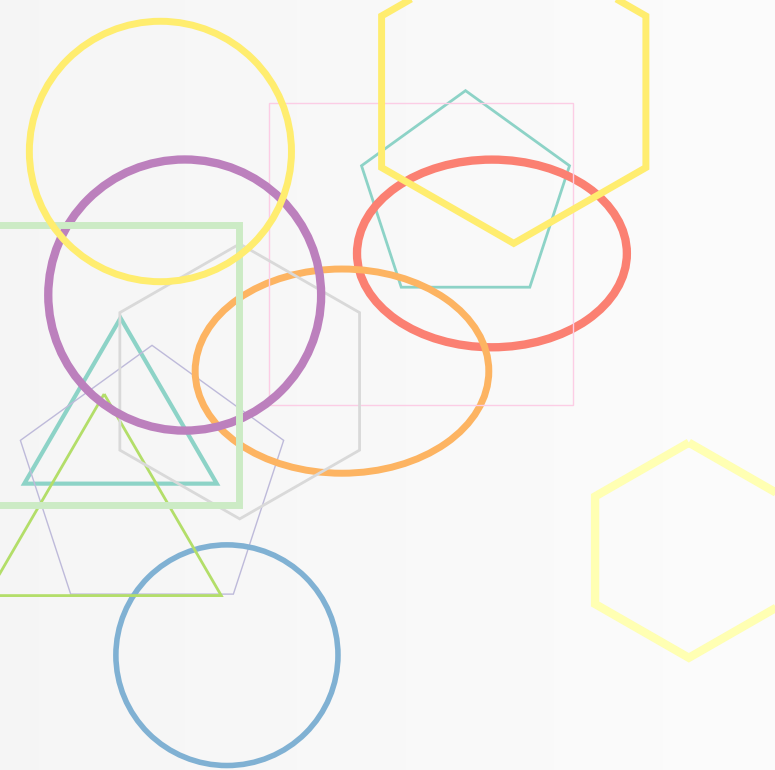[{"shape": "triangle", "thickness": 1.5, "radius": 0.72, "center": [0.156, 0.444]}, {"shape": "pentagon", "thickness": 1, "radius": 0.71, "center": [0.601, 0.741]}, {"shape": "hexagon", "thickness": 3, "radius": 0.7, "center": [0.889, 0.285]}, {"shape": "pentagon", "thickness": 0.5, "radius": 0.89, "center": [0.196, 0.373]}, {"shape": "oval", "thickness": 3, "radius": 0.87, "center": [0.635, 0.671]}, {"shape": "circle", "thickness": 2, "radius": 0.72, "center": [0.293, 0.149]}, {"shape": "oval", "thickness": 2.5, "radius": 0.95, "center": [0.441, 0.518]}, {"shape": "triangle", "thickness": 1, "radius": 0.87, "center": [0.134, 0.314]}, {"shape": "square", "thickness": 0.5, "radius": 0.98, "center": [0.543, 0.67]}, {"shape": "hexagon", "thickness": 1, "radius": 0.89, "center": [0.309, 0.505]}, {"shape": "circle", "thickness": 3, "radius": 0.88, "center": [0.238, 0.617]}, {"shape": "square", "thickness": 2.5, "radius": 0.91, "center": [0.126, 0.526]}, {"shape": "hexagon", "thickness": 2.5, "radius": 0.98, "center": [0.663, 0.881]}, {"shape": "circle", "thickness": 2.5, "radius": 0.85, "center": [0.207, 0.803]}]